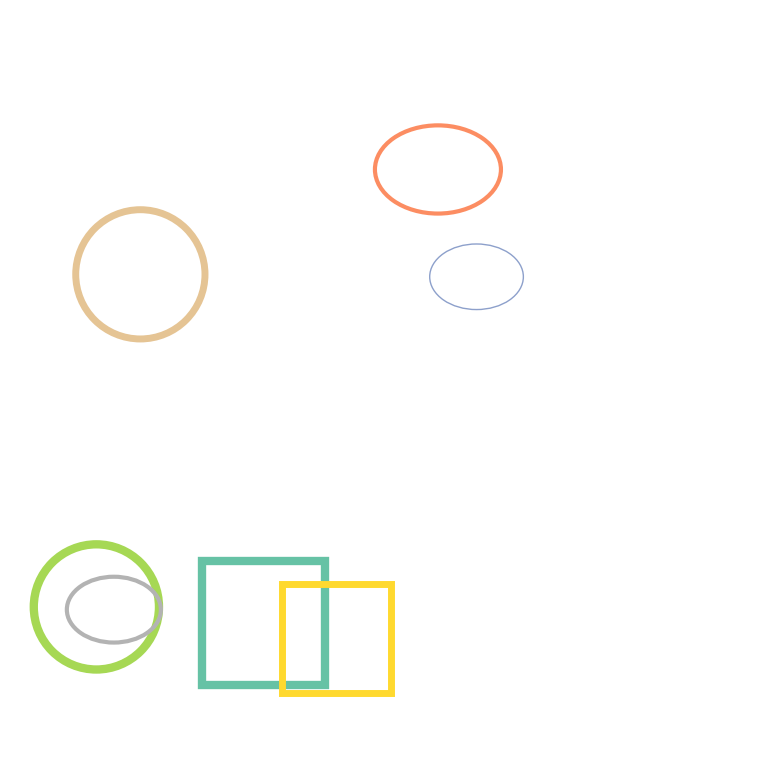[{"shape": "square", "thickness": 3, "radius": 0.4, "center": [0.342, 0.191]}, {"shape": "oval", "thickness": 1.5, "radius": 0.41, "center": [0.569, 0.78]}, {"shape": "oval", "thickness": 0.5, "radius": 0.3, "center": [0.619, 0.641]}, {"shape": "circle", "thickness": 3, "radius": 0.41, "center": [0.125, 0.212]}, {"shape": "square", "thickness": 2.5, "radius": 0.35, "center": [0.437, 0.171]}, {"shape": "circle", "thickness": 2.5, "radius": 0.42, "center": [0.182, 0.644]}, {"shape": "oval", "thickness": 1.5, "radius": 0.31, "center": [0.148, 0.208]}]